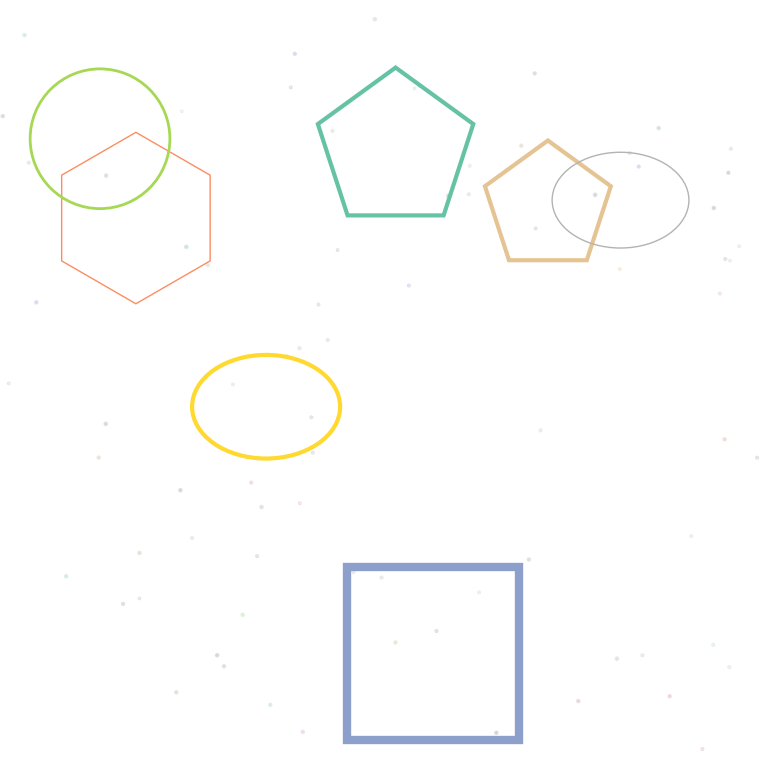[{"shape": "pentagon", "thickness": 1.5, "radius": 0.53, "center": [0.514, 0.806]}, {"shape": "hexagon", "thickness": 0.5, "radius": 0.56, "center": [0.176, 0.717]}, {"shape": "square", "thickness": 3, "radius": 0.56, "center": [0.562, 0.151]}, {"shape": "circle", "thickness": 1, "radius": 0.45, "center": [0.13, 0.82]}, {"shape": "oval", "thickness": 1.5, "radius": 0.48, "center": [0.346, 0.472]}, {"shape": "pentagon", "thickness": 1.5, "radius": 0.43, "center": [0.712, 0.732]}, {"shape": "oval", "thickness": 0.5, "radius": 0.44, "center": [0.806, 0.74]}]